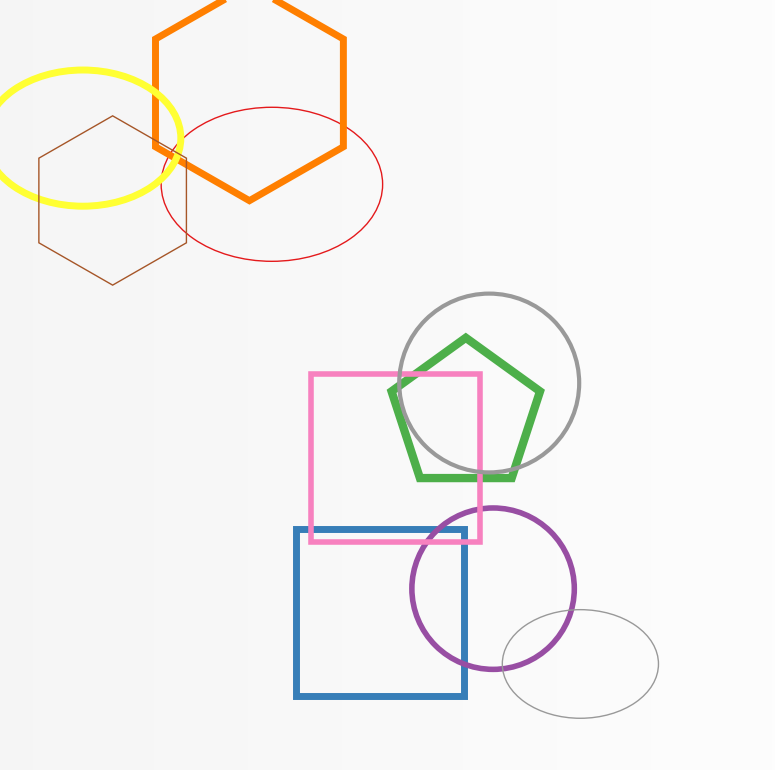[{"shape": "oval", "thickness": 0.5, "radius": 0.71, "center": [0.351, 0.761]}, {"shape": "square", "thickness": 2.5, "radius": 0.54, "center": [0.49, 0.204]}, {"shape": "pentagon", "thickness": 3, "radius": 0.5, "center": [0.601, 0.461]}, {"shape": "circle", "thickness": 2, "radius": 0.52, "center": [0.636, 0.235]}, {"shape": "hexagon", "thickness": 2.5, "radius": 0.7, "center": [0.322, 0.879]}, {"shape": "oval", "thickness": 2.5, "radius": 0.63, "center": [0.107, 0.821]}, {"shape": "hexagon", "thickness": 0.5, "radius": 0.55, "center": [0.145, 0.74]}, {"shape": "square", "thickness": 2, "radius": 0.55, "center": [0.51, 0.405]}, {"shape": "oval", "thickness": 0.5, "radius": 0.5, "center": [0.749, 0.138]}, {"shape": "circle", "thickness": 1.5, "radius": 0.58, "center": [0.631, 0.503]}]